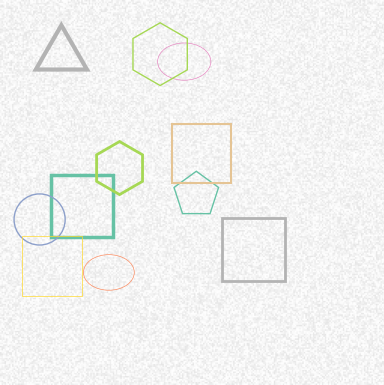[{"shape": "square", "thickness": 2.5, "radius": 0.4, "center": [0.213, 0.466]}, {"shape": "pentagon", "thickness": 1, "radius": 0.3, "center": [0.51, 0.494]}, {"shape": "oval", "thickness": 0.5, "radius": 0.33, "center": [0.283, 0.292]}, {"shape": "circle", "thickness": 1, "radius": 0.33, "center": [0.103, 0.43]}, {"shape": "oval", "thickness": 0.5, "radius": 0.35, "center": [0.478, 0.84]}, {"shape": "hexagon", "thickness": 2, "radius": 0.34, "center": [0.311, 0.563]}, {"shape": "hexagon", "thickness": 1, "radius": 0.41, "center": [0.416, 0.859]}, {"shape": "square", "thickness": 0.5, "radius": 0.39, "center": [0.134, 0.309]}, {"shape": "square", "thickness": 1.5, "radius": 0.38, "center": [0.523, 0.601]}, {"shape": "triangle", "thickness": 3, "radius": 0.38, "center": [0.159, 0.858]}, {"shape": "square", "thickness": 2, "radius": 0.41, "center": [0.658, 0.352]}]